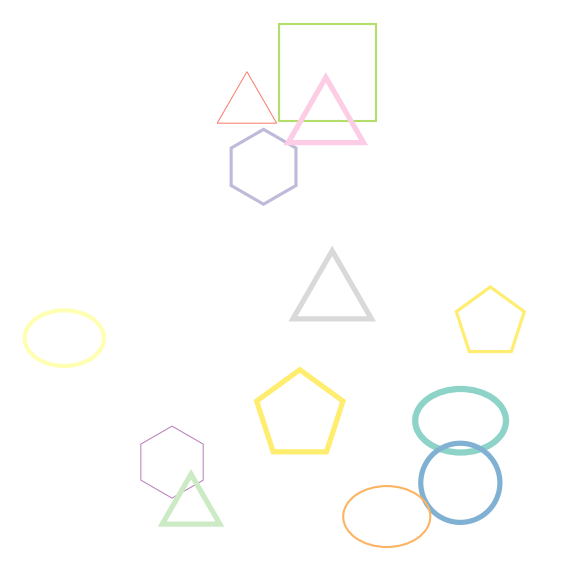[{"shape": "oval", "thickness": 3, "radius": 0.39, "center": [0.798, 0.271]}, {"shape": "oval", "thickness": 2, "radius": 0.34, "center": [0.111, 0.414]}, {"shape": "hexagon", "thickness": 1.5, "radius": 0.32, "center": [0.456, 0.71]}, {"shape": "triangle", "thickness": 0.5, "radius": 0.3, "center": [0.428, 0.816]}, {"shape": "circle", "thickness": 2.5, "radius": 0.34, "center": [0.797, 0.163]}, {"shape": "oval", "thickness": 1, "radius": 0.38, "center": [0.67, 0.105]}, {"shape": "square", "thickness": 1, "radius": 0.42, "center": [0.568, 0.873]}, {"shape": "triangle", "thickness": 2.5, "radius": 0.38, "center": [0.564, 0.79]}, {"shape": "triangle", "thickness": 2.5, "radius": 0.39, "center": [0.575, 0.486]}, {"shape": "hexagon", "thickness": 0.5, "radius": 0.31, "center": [0.298, 0.199]}, {"shape": "triangle", "thickness": 2.5, "radius": 0.29, "center": [0.331, 0.12]}, {"shape": "pentagon", "thickness": 2.5, "radius": 0.39, "center": [0.519, 0.28]}, {"shape": "pentagon", "thickness": 1.5, "radius": 0.31, "center": [0.849, 0.44]}]